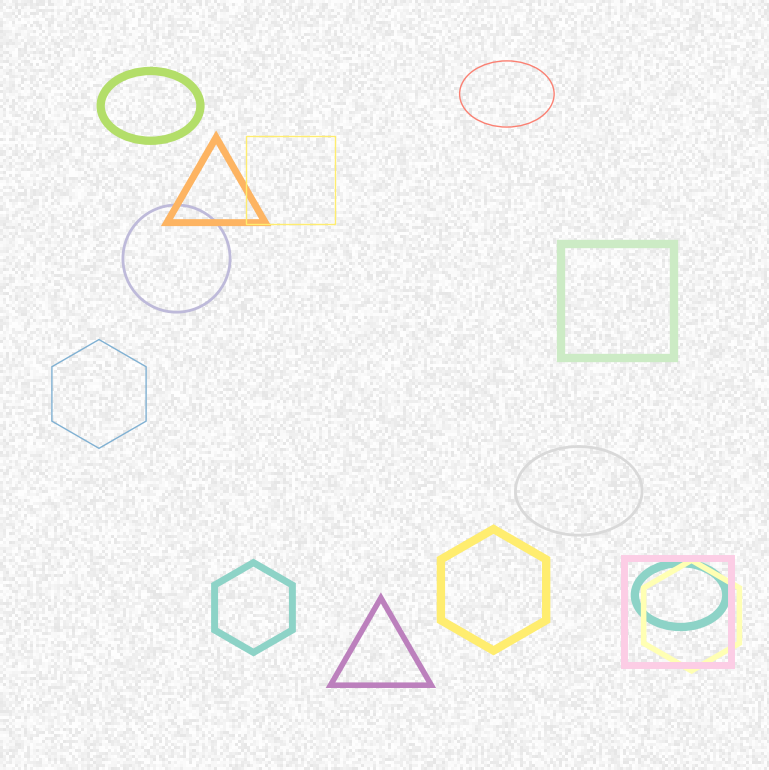[{"shape": "oval", "thickness": 3, "radius": 0.3, "center": [0.884, 0.227]}, {"shape": "hexagon", "thickness": 2.5, "radius": 0.29, "center": [0.329, 0.211]}, {"shape": "hexagon", "thickness": 2, "radius": 0.36, "center": [0.898, 0.201]}, {"shape": "circle", "thickness": 1, "radius": 0.35, "center": [0.229, 0.664]}, {"shape": "oval", "thickness": 0.5, "radius": 0.31, "center": [0.658, 0.878]}, {"shape": "hexagon", "thickness": 0.5, "radius": 0.35, "center": [0.129, 0.488]}, {"shape": "triangle", "thickness": 2.5, "radius": 0.37, "center": [0.281, 0.748]}, {"shape": "oval", "thickness": 3, "radius": 0.32, "center": [0.196, 0.863]}, {"shape": "square", "thickness": 2.5, "radius": 0.35, "center": [0.88, 0.206]}, {"shape": "oval", "thickness": 1, "radius": 0.41, "center": [0.752, 0.363]}, {"shape": "triangle", "thickness": 2, "radius": 0.38, "center": [0.495, 0.148]}, {"shape": "square", "thickness": 3, "radius": 0.37, "center": [0.802, 0.609]}, {"shape": "square", "thickness": 0.5, "radius": 0.29, "center": [0.377, 0.766]}, {"shape": "hexagon", "thickness": 3, "radius": 0.39, "center": [0.641, 0.234]}]